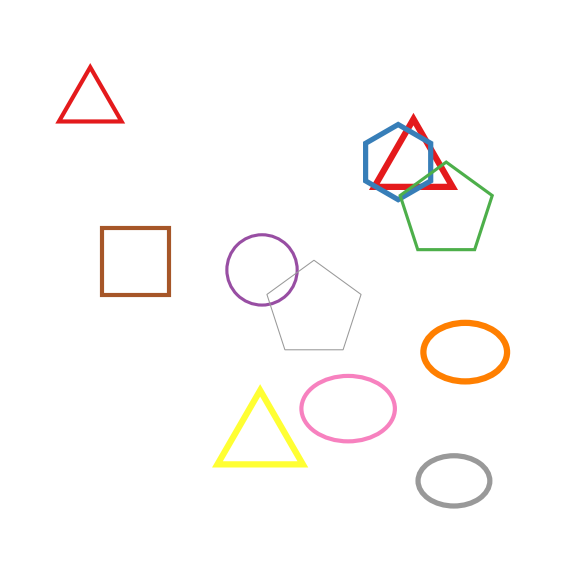[{"shape": "triangle", "thickness": 2, "radius": 0.31, "center": [0.156, 0.82]}, {"shape": "triangle", "thickness": 3, "radius": 0.39, "center": [0.716, 0.715]}, {"shape": "hexagon", "thickness": 2.5, "radius": 0.33, "center": [0.689, 0.718]}, {"shape": "pentagon", "thickness": 1.5, "radius": 0.42, "center": [0.773, 0.635]}, {"shape": "circle", "thickness": 1.5, "radius": 0.3, "center": [0.454, 0.532]}, {"shape": "oval", "thickness": 3, "radius": 0.36, "center": [0.806, 0.389]}, {"shape": "triangle", "thickness": 3, "radius": 0.43, "center": [0.45, 0.238]}, {"shape": "square", "thickness": 2, "radius": 0.29, "center": [0.235, 0.547]}, {"shape": "oval", "thickness": 2, "radius": 0.4, "center": [0.603, 0.292]}, {"shape": "pentagon", "thickness": 0.5, "radius": 0.43, "center": [0.544, 0.463]}, {"shape": "oval", "thickness": 2.5, "radius": 0.31, "center": [0.786, 0.166]}]